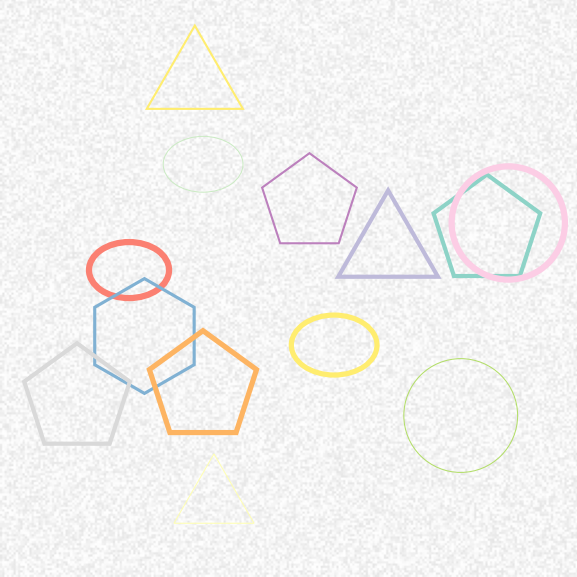[{"shape": "pentagon", "thickness": 2, "radius": 0.49, "center": [0.843, 0.6]}, {"shape": "triangle", "thickness": 0.5, "radius": 0.4, "center": [0.371, 0.133]}, {"shape": "triangle", "thickness": 2, "radius": 0.5, "center": [0.672, 0.57]}, {"shape": "oval", "thickness": 3, "radius": 0.35, "center": [0.223, 0.531]}, {"shape": "hexagon", "thickness": 1.5, "radius": 0.5, "center": [0.25, 0.417]}, {"shape": "pentagon", "thickness": 2.5, "radius": 0.49, "center": [0.351, 0.329]}, {"shape": "circle", "thickness": 0.5, "radius": 0.49, "center": [0.798, 0.28]}, {"shape": "circle", "thickness": 3, "radius": 0.49, "center": [0.88, 0.613]}, {"shape": "pentagon", "thickness": 2, "radius": 0.48, "center": [0.133, 0.309]}, {"shape": "pentagon", "thickness": 1, "radius": 0.43, "center": [0.536, 0.648]}, {"shape": "oval", "thickness": 0.5, "radius": 0.35, "center": [0.352, 0.715]}, {"shape": "triangle", "thickness": 1, "radius": 0.48, "center": [0.337, 0.859]}, {"shape": "oval", "thickness": 2.5, "radius": 0.37, "center": [0.579, 0.402]}]